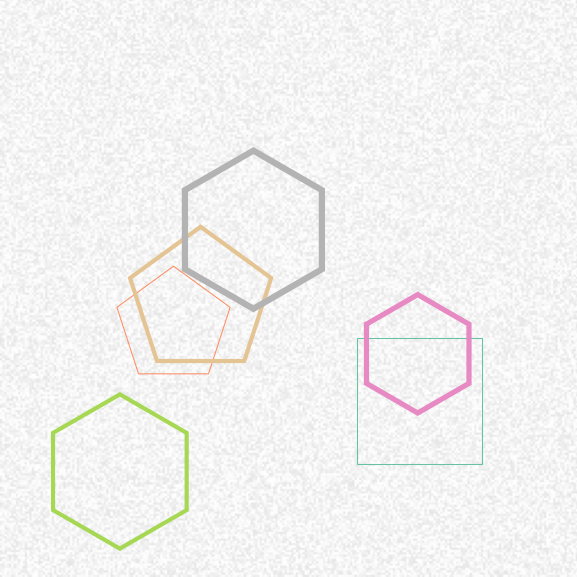[{"shape": "square", "thickness": 0.5, "radius": 0.54, "center": [0.726, 0.305]}, {"shape": "pentagon", "thickness": 0.5, "radius": 0.52, "center": [0.3, 0.435]}, {"shape": "hexagon", "thickness": 2.5, "radius": 0.51, "center": [0.723, 0.387]}, {"shape": "hexagon", "thickness": 2, "radius": 0.67, "center": [0.208, 0.183]}, {"shape": "pentagon", "thickness": 2, "radius": 0.64, "center": [0.347, 0.478]}, {"shape": "hexagon", "thickness": 3, "radius": 0.68, "center": [0.439, 0.601]}]